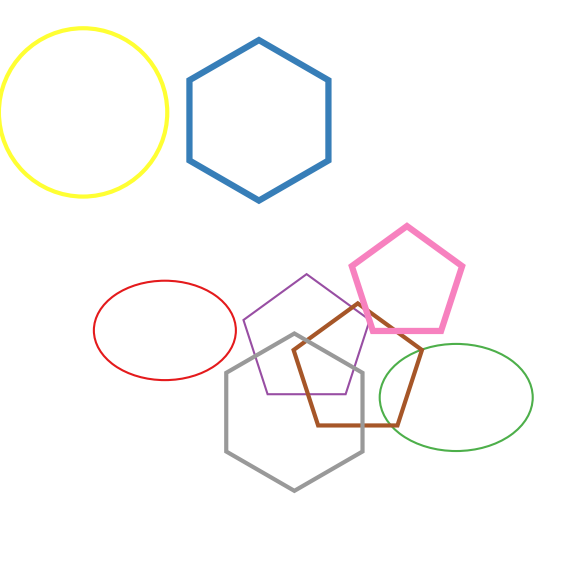[{"shape": "oval", "thickness": 1, "radius": 0.61, "center": [0.285, 0.427]}, {"shape": "hexagon", "thickness": 3, "radius": 0.69, "center": [0.448, 0.791]}, {"shape": "oval", "thickness": 1, "radius": 0.66, "center": [0.79, 0.311]}, {"shape": "pentagon", "thickness": 1, "radius": 0.57, "center": [0.531, 0.409]}, {"shape": "circle", "thickness": 2, "radius": 0.73, "center": [0.144, 0.804]}, {"shape": "pentagon", "thickness": 2, "radius": 0.58, "center": [0.62, 0.357]}, {"shape": "pentagon", "thickness": 3, "radius": 0.5, "center": [0.705, 0.507]}, {"shape": "hexagon", "thickness": 2, "radius": 0.68, "center": [0.51, 0.285]}]